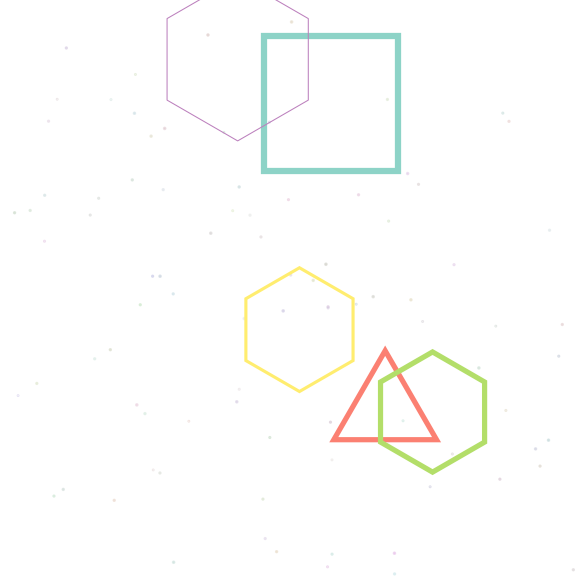[{"shape": "square", "thickness": 3, "radius": 0.58, "center": [0.573, 0.82]}, {"shape": "triangle", "thickness": 2.5, "radius": 0.51, "center": [0.667, 0.289]}, {"shape": "hexagon", "thickness": 2.5, "radius": 0.52, "center": [0.749, 0.286]}, {"shape": "hexagon", "thickness": 0.5, "radius": 0.71, "center": [0.412, 0.896]}, {"shape": "hexagon", "thickness": 1.5, "radius": 0.54, "center": [0.519, 0.428]}]